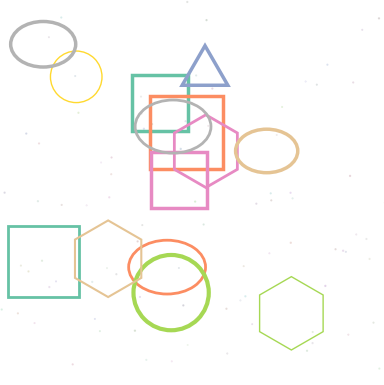[{"shape": "square", "thickness": 2, "radius": 0.46, "center": [0.112, 0.322]}, {"shape": "square", "thickness": 2.5, "radius": 0.36, "center": [0.415, 0.733]}, {"shape": "oval", "thickness": 2, "radius": 0.5, "center": [0.434, 0.306]}, {"shape": "square", "thickness": 2.5, "radius": 0.48, "center": [0.484, 0.656]}, {"shape": "triangle", "thickness": 2.5, "radius": 0.34, "center": [0.532, 0.813]}, {"shape": "square", "thickness": 2.5, "radius": 0.36, "center": [0.465, 0.532]}, {"shape": "hexagon", "thickness": 2, "radius": 0.47, "center": [0.535, 0.607]}, {"shape": "hexagon", "thickness": 1, "radius": 0.48, "center": [0.757, 0.186]}, {"shape": "circle", "thickness": 3, "radius": 0.49, "center": [0.444, 0.24]}, {"shape": "circle", "thickness": 1, "radius": 0.33, "center": [0.198, 0.8]}, {"shape": "oval", "thickness": 2.5, "radius": 0.4, "center": [0.693, 0.608]}, {"shape": "hexagon", "thickness": 1.5, "radius": 0.5, "center": [0.281, 0.328]}, {"shape": "oval", "thickness": 2.5, "radius": 0.42, "center": [0.112, 0.885]}, {"shape": "oval", "thickness": 2, "radius": 0.49, "center": [0.45, 0.671]}]